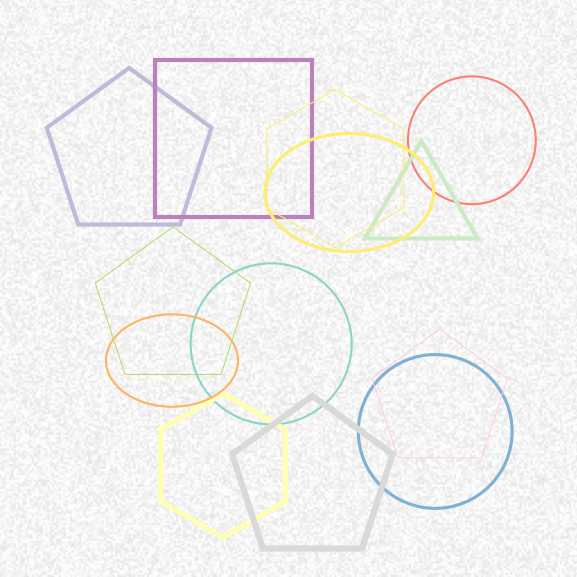[{"shape": "circle", "thickness": 1, "radius": 0.7, "center": [0.47, 0.404]}, {"shape": "hexagon", "thickness": 2.5, "radius": 0.62, "center": [0.386, 0.193]}, {"shape": "pentagon", "thickness": 2, "radius": 0.75, "center": [0.224, 0.732]}, {"shape": "circle", "thickness": 1, "radius": 0.55, "center": [0.817, 0.756]}, {"shape": "circle", "thickness": 1.5, "radius": 0.67, "center": [0.754, 0.252]}, {"shape": "oval", "thickness": 1, "radius": 0.57, "center": [0.298, 0.375]}, {"shape": "pentagon", "thickness": 0.5, "radius": 0.71, "center": [0.3, 0.465]}, {"shape": "pentagon", "thickness": 0.5, "radius": 0.62, "center": [0.761, 0.306]}, {"shape": "pentagon", "thickness": 3, "radius": 0.73, "center": [0.541, 0.168]}, {"shape": "square", "thickness": 2, "radius": 0.68, "center": [0.404, 0.759]}, {"shape": "triangle", "thickness": 2, "radius": 0.56, "center": [0.729, 0.643]}, {"shape": "oval", "thickness": 1.5, "radius": 0.73, "center": [0.605, 0.666]}, {"shape": "hexagon", "thickness": 0.5, "radius": 0.68, "center": [0.581, 0.707]}]